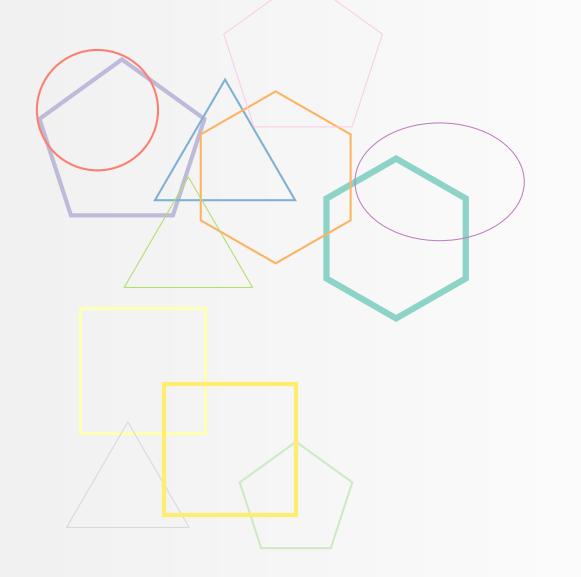[{"shape": "hexagon", "thickness": 3, "radius": 0.69, "center": [0.681, 0.586]}, {"shape": "square", "thickness": 1.5, "radius": 0.54, "center": [0.245, 0.357]}, {"shape": "pentagon", "thickness": 2, "radius": 0.75, "center": [0.21, 0.747]}, {"shape": "circle", "thickness": 1, "radius": 0.52, "center": [0.168, 0.808]}, {"shape": "triangle", "thickness": 1, "radius": 0.7, "center": [0.387, 0.722]}, {"shape": "hexagon", "thickness": 1, "radius": 0.74, "center": [0.474, 0.692]}, {"shape": "triangle", "thickness": 0.5, "radius": 0.64, "center": [0.324, 0.565]}, {"shape": "pentagon", "thickness": 0.5, "radius": 0.72, "center": [0.521, 0.896]}, {"shape": "triangle", "thickness": 0.5, "radius": 0.61, "center": [0.22, 0.147]}, {"shape": "oval", "thickness": 0.5, "radius": 0.73, "center": [0.756, 0.684]}, {"shape": "pentagon", "thickness": 1, "radius": 0.51, "center": [0.509, 0.132]}, {"shape": "square", "thickness": 2, "radius": 0.57, "center": [0.396, 0.221]}]